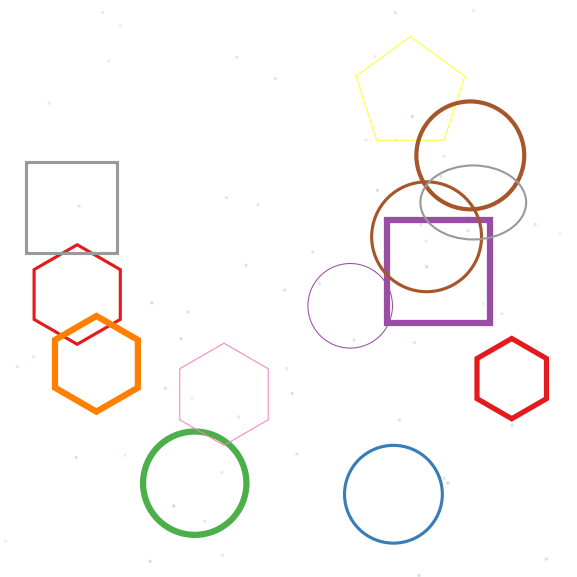[{"shape": "hexagon", "thickness": 2.5, "radius": 0.35, "center": [0.886, 0.344]}, {"shape": "hexagon", "thickness": 1.5, "radius": 0.43, "center": [0.134, 0.489]}, {"shape": "circle", "thickness": 1.5, "radius": 0.42, "center": [0.681, 0.143]}, {"shape": "circle", "thickness": 3, "radius": 0.45, "center": [0.337, 0.162]}, {"shape": "square", "thickness": 3, "radius": 0.45, "center": [0.759, 0.529]}, {"shape": "circle", "thickness": 0.5, "radius": 0.37, "center": [0.606, 0.47]}, {"shape": "hexagon", "thickness": 3, "radius": 0.41, "center": [0.167, 0.369]}, {"shape": "pentagon", "thickness": 0.5, "radius": 0.5, "center": [0.711, 0.837]}, {"shape": "circle", "thickness": 1.5, "radius": 0.48, "center": [0.739, 0.589]}, {"shape": "circle", "thickness": 2, "radius": 0.47, "center": [0.814, 0.73]}, {"shape": "hexagon", "thickness": 0.5, "radius": 0.44, "center": [0.388, 0.316]}, {"shape": "square", "thickness": 1.5, "radius": 0.39, "center": [0.124, 0.64]}, {"shape": "oval", "thickness": 1, "radius": 0.46, "center": [0.819, 0.649]}]